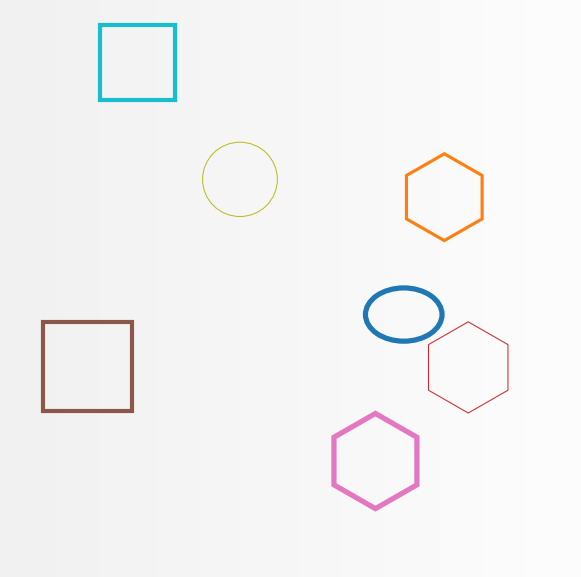[{"shape": "oval", "thickness": 2.5, "radius": 0.33, "center": [0.695, 0.454]}, {"shape": "hexagon", "thickness": 1.5, "radius": 0.38, "center": [0.764, 0.658]}, {"shape": "hexagon", "thickness": 0.5, "radius": 0.39, "center": [0.806, 0.363]}, {"shape": "square", "thickness": 2, "radius": 0.38, "center": [0.151, 0.365]}, {"shape": "hexagon", "thickness": 2.5, "radius": 0.41, "center": [0.646, 0.201]}, {"shape": "circle", "thickness": 0.5, "radius": 0.32, "center": [0.413, 0.689]}, {"shape": "square", "thickness": 2, "radius": 0.32, "center": [0.236, 0.891]}]